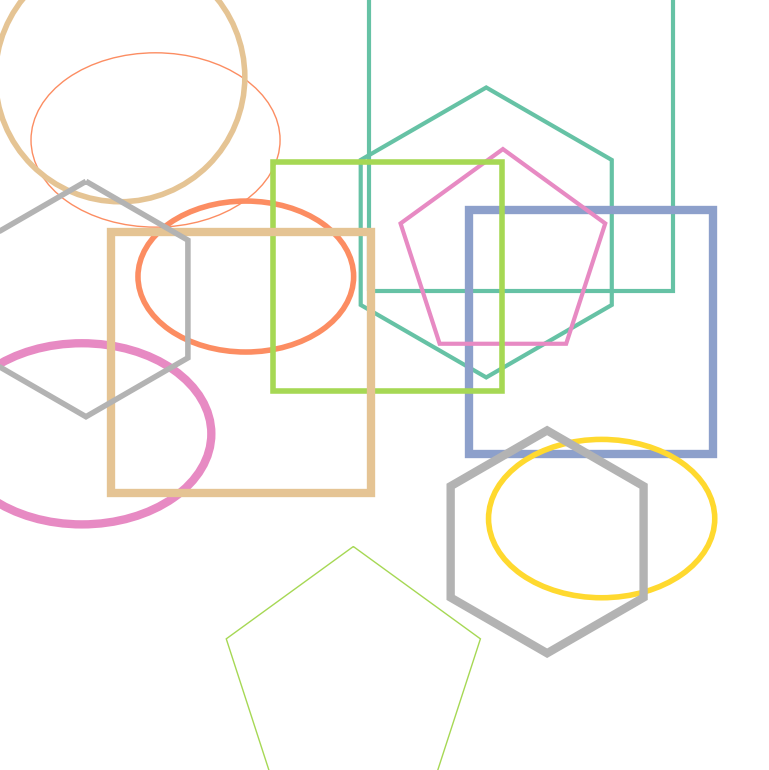[{"shape": "hexagon", "thickness": 1.5, "radius": 0.94, "center": [0.631, 0.698]}, {"shape": "square", "thickness": 1.5, "radius": 0.99, "center": [0.677, 0.819]}, {"shape": "oval", "thickness": 2, "radius": 0.7, "center": [0.319, 0.641]}, {"shape": "oval", "thickness": 0.5, "radius": 0.81, "center": [0.202, 0.818]}, {"shape": "square", "thickness": 3, "radius": 0.79, "center": [0.768, 0.569]}, {"shape": "oval", "thickness": 3, "radius": 0.84, "center": [0.106, 0.437]}, {"shape": "pentagon", "thickness": 1.5, "radius": 0.7, "center": [0.653, 0.667]}, {"shape": "pentagon", "thickness": 0.5, "radius": 0.87, "center": [0.459, 0.117]}, {"shape": "square", "thickness": 2, "radius": 0.74, "center": [0.503, 0.641]}, {"shape": "oval", "thickness": 2, "radius": 0.73, "center": [0.781, 0.327]}, {"shape": "circle", "thickness": 2, "radius": 0.81, "center": [0.156, 0.9]}, {"shape": "square", "thickness": 3, "radius": 0.85, "center": [0.313, 0.529]}, {"shape": "hexagon", "thickness": 3, "radius": 0.72, "center": [0.711, 0.296]}, {"shape": "hexagon", "thickness": 2, "radius": 0.76, "center": [0.112, 0.612]}]